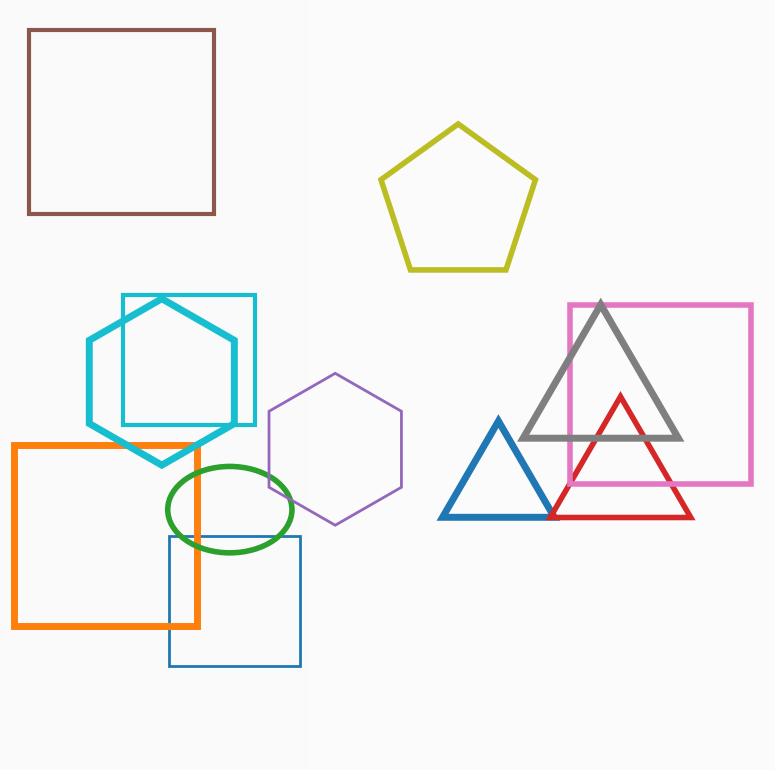[{"shape": "triangle", "thickness": 2.5, "radius": 0.42, "center": [0.643, 0.37]}, {"shape": "square", "thickness": 1, "radius": 0.42, "center": [0.303, 0.22]}, {"shape": "square", "thickness": 2.5, "radius": 0.59, "center": [0.136, 0.304]}, {"shape": "oval", "thickness": 2, "radius": 0.4, "center": [0.297, 0.338]}, {"shape": "triangle", "thickness": 2, "radius": 0.52, "center": [0.801, 0.38]}, {"shape": "hexagon", "thickness": 1, "radius": 0.49, "center": [0.433, 0.417]}, {"shape": "square", "thickness": 1.5, "radius": 0.6, "center": [0.156, 0.842]}, {"shape": "square", "thickness": 2, "radius": 0.58, "center": [0.852, 0.488]}, {"shape": "triangle", "thickness": 2.5, "radius": 0.58, "center": [0.775, 0.489]}, {"shape": "pentagon", "thickness": 2, "radius": 0.52, "center": [0.591, 0.734]}, {"shape": "square", "thickness": 1.5, "radius": 0.42, "center": [0.244, 0.533]}, {"shape": "hexagon", "thickness": 2.5, "radius": 0.54, "center": [0.209, 0.504]}]